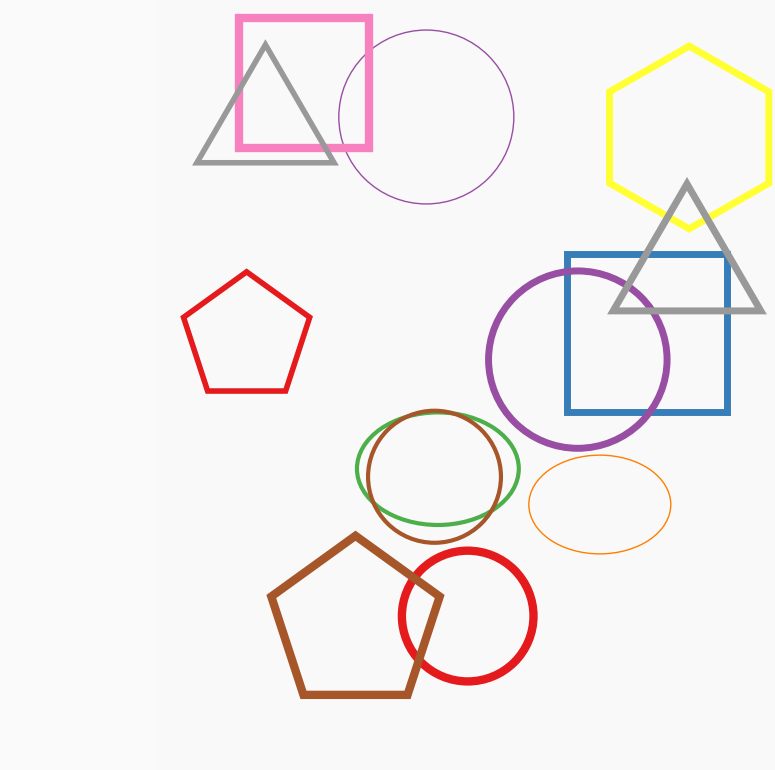[{"shape": "circle", "thickness": 3, "radius": 0.42, "center": [0.603, 0.2]}, {"shape": "pentagon", "thickness": 2, "radius": 0.43, "center": [0.318, 0.561]}, {"shape": "square", "thickness": 2.5, "radius": 0.52, "center": [0.835, 0.568]}, {"shape": "oval", "thickness": 1.5, "radius": 0.52, "center": [0.565, 0.391]}, {"shape": "circle", "thickness": 2.5, "radius": 0.58, "center": [0.746, 0.533]}, {"shape": "circle", "thickness": 0.5, "radius": 0.56, "center": [0.55, 0.848]}, {"shape": "oval", "thickness": 0.5, "radius": 0.46, "center": [0.774, 0.345]}, {"shape": "hexagon", "thickness": 2.5, "radius": 0.59, "center": [0.889, 0.821]}, {"shape": "circle", "thickness": 1.5, "radius": 0.43, "center": [0.561, 0.381]}, {"shape": "pentagon", "thickness": 3, "radius": 0.57, "center": [0.459, 0.19]}, {"shape": "square", "thickness": 3, "radius": 0.42, "center": [0.392, 0.892]}, {"shape": "triangle", "thickness": 2, "radius": 0.51, "center": [0.343, 0.84]}, {"shape": "triangle", "thickness": 2.5, "radius": 0.55, "center": [0.886, 0.651]}]